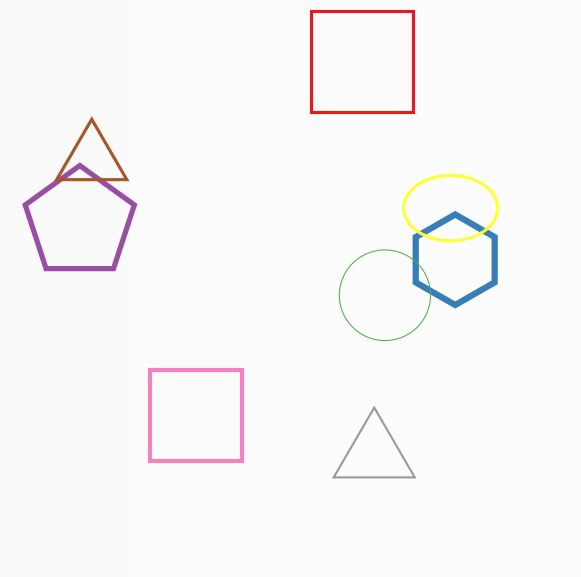[{"shape": "square", "thickness": 1.5, "radius": 0.44, "center": [0.623, 0.892]}, {"shape": "hexagon", "thickness": 3, "radius": 0.39, "center": [0.783, 0.549]}, {"shape": "circle", "thickness": 0.5, "radius": 0.39, "center": [0.662, 0.488]}, {"shape": "pentagon", "thickness": 2.5, "radius": 0.49, "center": [0.137, 0.614]}, {"shape": "oval", "thickness": 1.5, "radius": 0.4, "center": [0.775, 0.639]}, {"shape": "triangle", "thickness": 1.5, "radius": 0.35, "center": [0.158, 0.723]}, {"shape": "square", "thickness": 2, "radius": 0.4, "center": [0.338, 0.28]}, {"shape": "triangle", "thickness": 1, "radius": 0.4, "center": [0.644, 0.213]}]